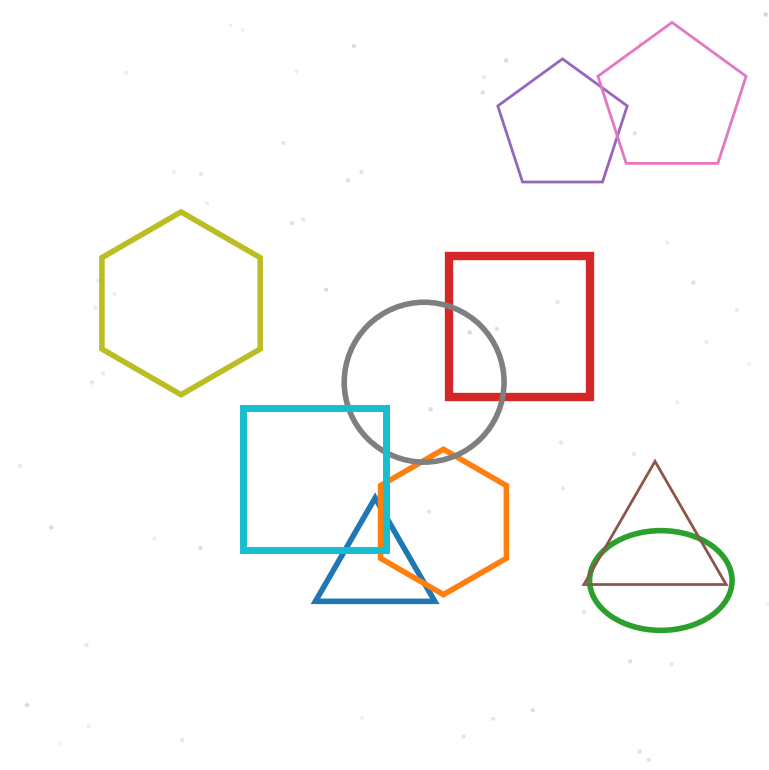[{"shape": "triangle", "thickness": 2, "radius": 0.45, "center": [0.487, 0.264]}, {"shape": "hexagon", "thickness": 2, "radius": 0.47, "center": [0.576, 0.322]}, {"shape": "oval", "thickness": 2, "radius": 0.46, "center": [0.858, 0.246]}, {"shape": "square", "thickness": 3, "radius": 0.46, "center": [0.674, 0.576]}, {"shape": "pentagon", "thickness": 1, "radius": 0.44, "center": [0.731, 0.835]}, {"shape": "triangle", "thickness": 1, "radius": 0.53, "center": [0.851, 0.294]}, {"shape": "pentagon", "thickness": 1, "radius": 0.51, "center": [0.873, 0.87]}, {"shape": "circle", "thickness": 2, "radius": 0.52, "center": [0.551, 0.504]}, {"shape": "hexagon", "thickness": 2, "radius": 0.59, "center": [0.235, 0.606]}, {"shape": "square", "thickness": 2.5, "radius": 0.46, "center": [0.408, 0.378]}]